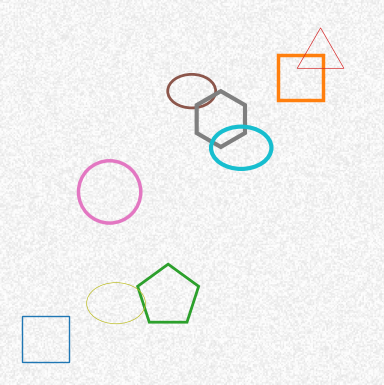[{"shape": "square", "thickness": 1, "radius": 0.3, "center": [0.118, 0.119]}, {"shape": "square", "thickness": 2.5, "radius": 0.29, "center": [0.78, 0.8]}, {"shape": "pentagon", "thickness": 2, "radius": 0.42, "center": [0.437, 0.231]}, {"shape": "triangle", "thickness": 0.5, "radius": 0.35, "center": [0.833, 0.858]}, {"shape": "oval", "thickness": 2, "radius": 0.31, "center": [0.498, 0.763]}, {"shape": "circle", "thickness": 2.5, "radius": 0.4, "center": [0.285, 0.502]}, {"shape": "hexagon", "thickness": 3, "radius": 0.36, "center": [0.574, 0.691]}, {"shape": "oval", "thickness": 0.5, "radius": 0.38, "center": [0.301, 0.212]}, {"shape": "oval", "thickness": 3, "radius": 0.39, "center": [0.627, 0.616]}]